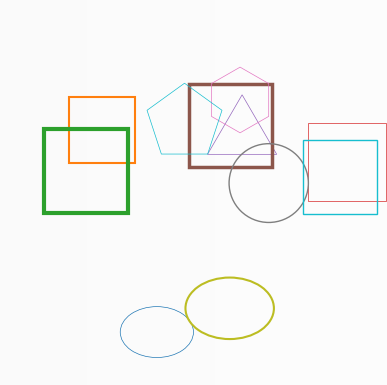[{"shape": "oval", "thickness": 0.5, "radius": 0.47, "center": [0.405, 0.137]}, {"shape": "square", "thickness": 1.5, "radius": 0.43, "center": [0.263, 0.662]}, {"shape": "square", "thickness": 3, "radius": 0.54, "center": [0.221, 0.556]}, {"shape": "square", "thickness": 0.5, "radius": 0.51, "center": [0.895, 0.578]}, {"shape": "triangle", "thickness": 0.5, "radius": 0.52, "center": [0.625, 0.651]}, {"shape": "square", "thickness": 2.5, "radius": 0.54, "center": [0.595, 0.674]}, {"shape": "hexagon", "thickness": 0.5, "radius": 0.43, "center": [0.62, 0.74]}, {"shape": "circle", "thickness": 1, "radius": 0.51, "center": [0.693, 0.524]}, {"shape": "oval", "thickness": 1.5, "radius": 0.57, "center": [0.593, 0.199]}, {"shape": "square", "thickness": 1, "radius": 0.48, "center": [0.877, 0.54]}, {"shape": "pentagon", "thickness": 0.5, "radius": 0.51, "center": [0.476, 0.682]}]